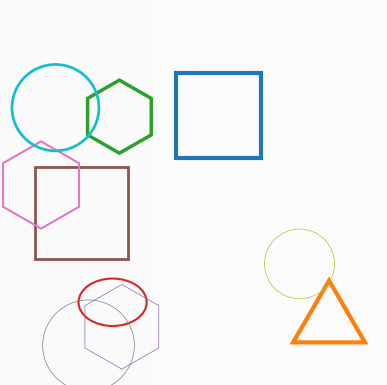[{"shape": "square", "thickness": 3, "radius": 0.55, "center": [0.564, 0.7]}, {"shape": "triangle", "thickness": 3, "radius": 0.54, "center": [0.849, 0.164]}, {"shape": "hexagon", "thickness": 2.5, "radius": 0.47, "center": [0.308, 0.697]}, {"shape": "oval", "thickness": 1.5, "radius": 0.44, "center": [0.291, 0.215]}, {"shape": "hexagon", "thickness": 0.5, "radius": 0.55, "center": [0.314, 0.151]}, {"shape": "square", "thickness": 2, "radius": 0.6, "center": [0.21, 0.446]}, {"shape": "hexagon", "thickness": 1.5, "radius": 0.57, "center": [0.106, 0.519]}, {"shape": "circle", "thickness": 0.5, "radius": 0.59, "center": [0.229, 0.103]}, {"shape": "circle", "thickness": 0.5, "radius": 0.45, "center": [0.773, 0.314]}, {"shape": "circle", "thickness": 2, "radius": 0.56, "center": [0.143, 0.72]}]